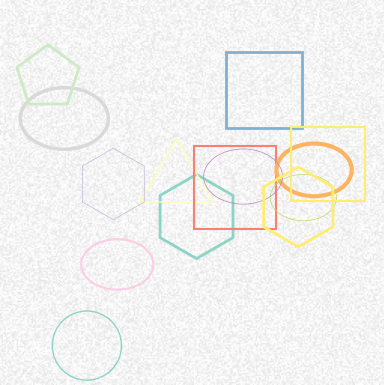[{"shape": "circle", "thickness": 1, "radius": 0.45, "center": [0.226, 0.102]}, {"shape": "hexagon", "thickness": 2, "radius": 0.55, "center": [0.511, 0.438]}, {"shape": "triangle", "thickness": 1, "radius": 0.55, "center": [0.458, 0.53]}, {"shape": "hexagon", "thickness": 0.5, "radius": 0.46, "center": [0.294, 0.522]}, {"shape": "square", "thickness": 1.5, "radius": 0.54, "center": [0.61, 0.513]}, {"shape": "square", "thickness": 2, "radius": 0.49, "center": [0.685, 0.766]}, {"shape": "oval", "thickness": 3, "radius": 0.49, "center": [0.816, 0.559]}, {"shape": "oval", "thickness": 0.5, "radius": 0.43, "center": [0.788, 0.487]}, {"shape": "oval", "thickness": 1.5, "radius": 0.47, "center": [0.305, 0.313]}, {"shape": "oval", "thickness": 2.5, "radius": 0.57, "center": [0.167, 0.692]}, {"shape": "oval", "thickness": 0.5, "radius": 0.51, "center": [0.631, 0.541]}, {"shape": "pentagon", "thickness": 2, "radius": 0.43, "center": [0.125, 0.799]}, {"shape": "hexagon", "thickness": 2, "radius": 0.52, "center": [0.775, 0.462]}, {"shape": "square", "thickness": 1.5, "radius": 0.48, "center": [0.852, 0.574]}]